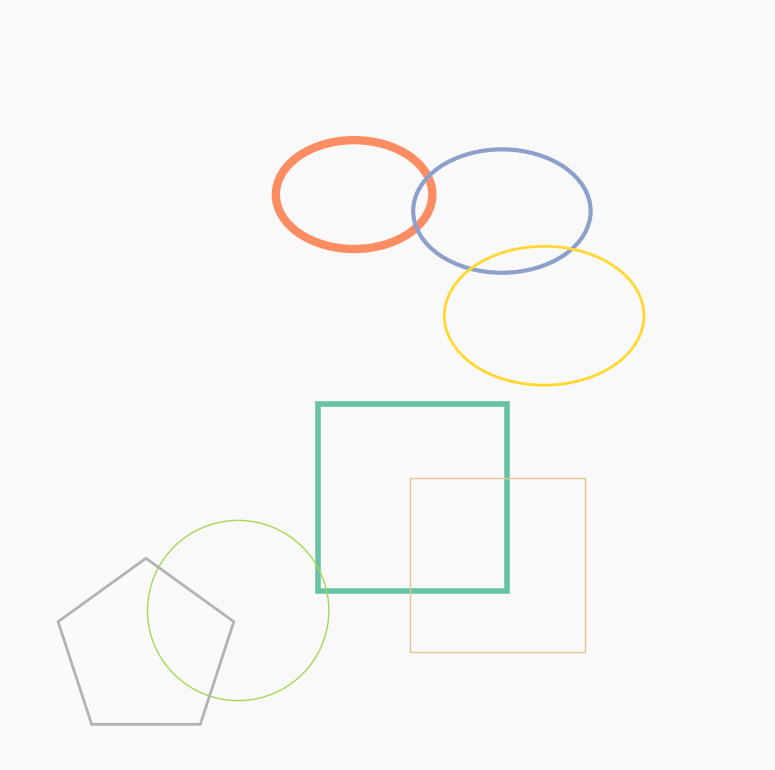[{"shape": "square", "thickness": 2, "radius": 0.61, "center": [0.532, 0.354]}, {"shape": "oval", "thickness": 3, "radius": 0.5, "center": [0.457, 0.747]}, {"shape": "oval", "thickness": 1.5, "radius": 0.57, "center": [0.648, 0.726]}, {"shape": "circle", "thickness": 0.5, "radius": 0.59, "center": [0.307, 0.207]}, {"shape": "oval", "thickness": 1, "radius": 0.64, "center": [0.702, 0.59]}, {"shape": "square", "thickness": 0.5, "radius": 0.57, "center": [0.642, 0.267]}, {"shape": "pentagon", "thickness": 1, "radius": 0.6, "center": [0.188, 0.156]}]